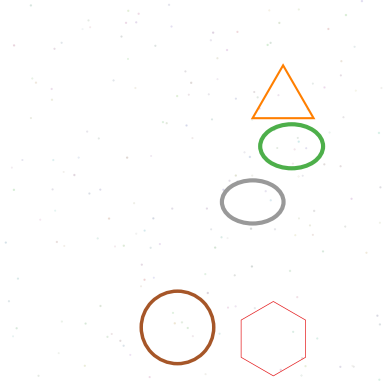[{"shape": "hexagon", "thickness": 0.5, "radius": 0.48, "center": [0.71, 0.12]}, {"shape": "oval", "thickness": 3, "radius": 0.41, "center": [0.757, 0.62]}, {"shape": "triangle", "thickness": 1.5, "radius": 0.46, "center": [0.735, 0.739]}, {"shape": "circle", "thickness": 2.5, "radius": 0.47, "center": [0.461, 0.15]}, {"shape": "oval", "thickness": 3, "radius": 0.4, "center": [0.656, 0.476]}]